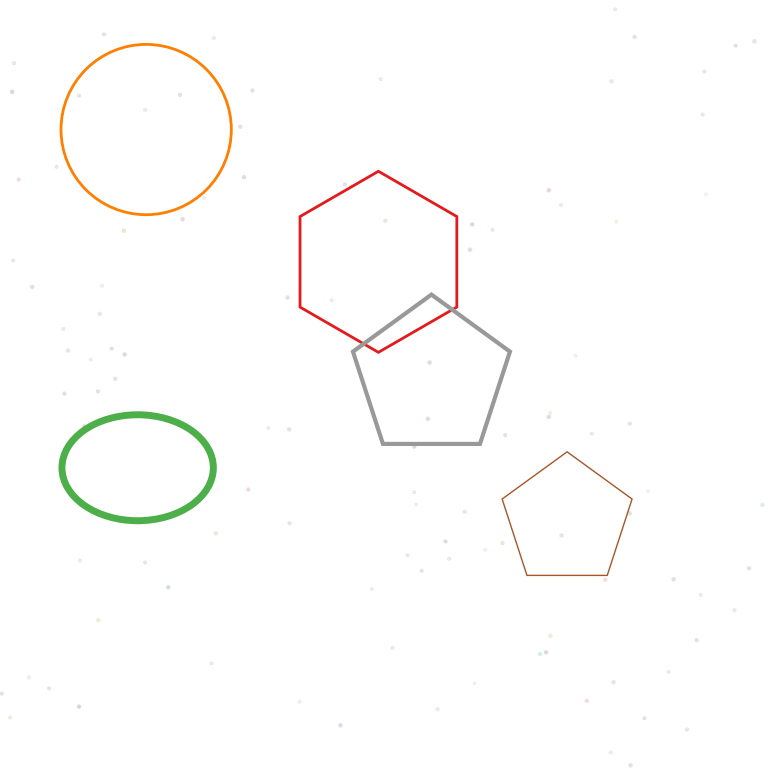[{"shape": "hexagon", "thickness": 1, "radius": 0.59, "center": [0.491, 0.66]}, {"shape": "oval", "thickness": 2.5, "radius": 0.49, "center": [0.179, 0.393]}, {"shape": "circle", "thickness": 1, "radius": 0.55, "center": [0.19, 0.832]}, {"shape": "pentagon", "thickness": 0.5, "radius": 0.44, "center": [0.736, 0.324]}, {"shape": "pentagon", "thickness": 1.5, "radius": 0.54, "center": [0.56, 0.51]}]